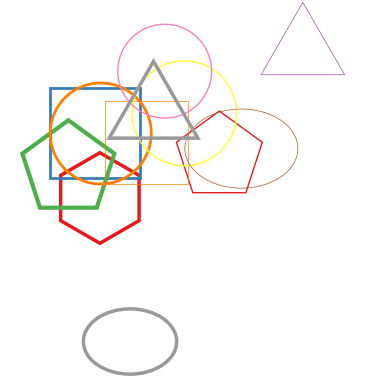[{"shape": "pentagon", "thickness": 1, "radius": 0.59, "center": [0.57, 0.594]}, {"shape": "hexagon", "thickness": 2.5, "radius": 0.59, "center": [0.259, 0.486]}, {"shape": "square", "thickness": 2, "radius": 0.58, "center": [0.247, 0.654]}, {"shape": "pentagon", "thickness": 3, "radius": 0.63, "center": [0.178, 0.562]}, {"shape": "triangle", "thickness": 0.5, "radius": 0.63, "center": [0.787, 0.868]}, {"shape": "circle", "thickness": 2, "radius": 0.66, "center": [0.262, 0.653]}, {"shape": "square", "thickness": 0.5, "radius": 0.54, "center": [0.38, 0.63]}, {"shape": "circle", "thickness": 1, "radius": 0.68, "center": [0.479, 0.706]}, {"shape": "oval", "thickness": 0.5, "radius": 0.73, "center": [0.627, 0.614]}, {"shape": "circle", "thickness": 1, "radius": 0.61, "center": [0.428, 0.815]}, {"shape": "triangle", "thickness": 2.5, "radius": 0.66, "center": [0.399, 0.708]}, {"shape": "oval", "thickness": 2.5, "radius": 0.61, "center": [0.338, 0.113]}]